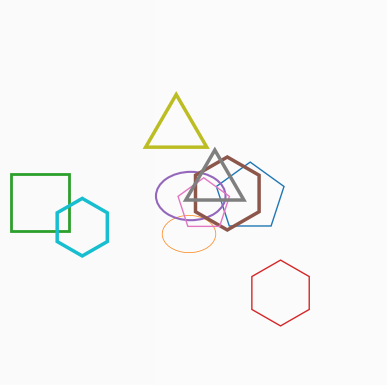[{"shape": "pentagon", "thickness": 1, "radius": 0.46, "center": [0.646, 0.487]}, {"shape": "oval", "thickness": 0.5, "radius": 0.35, "center": [0.488, 0.392]}, {"shape": "square", "thickness": 2, "radius": 0.38, "center": [0.104, 0.474]}, {"shape": "hexagon", "thickness": 1, "radius": 0.43, "center": [0.724, 0.239]}, {"shape": "oval", "thickness": 1.5, "radius": 0.45, "center": [0.492, 0.491]}, {"shape": "hexagon", "thickness": 2.5, "radius": 0.47, "center": [0.587, 0.497]}, {"shape": "pentagon", "thickness": 1, "radius": 0.35, "center": [0.526, 0.468]}, {"shape": "triangle", "thickness": 2.5, "radius": 0.43, "center": [0.554, 0.524]}, {"shape": "triangle", "thickness": 2.5, "radius": 0.46, "center": [0.455, 0.663]}, {"shape": "hexagon", "thickness": 2.5, "radius": 0.37, "center": [0.212, 0.41]}]